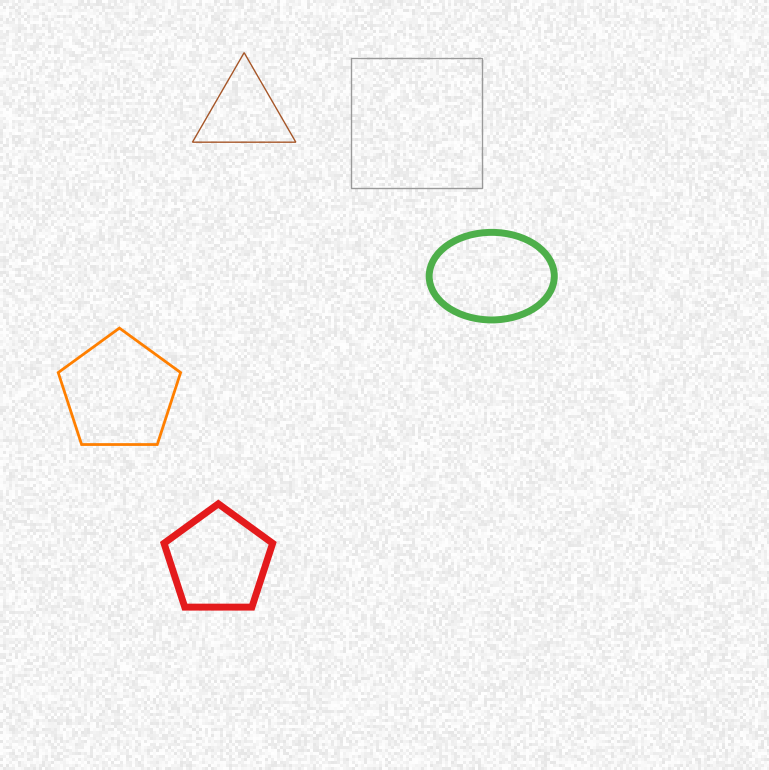[{"shape": "pentagon", "thickness": 2.5, "radius": 0.37, "center": [0.284, 0.272]}, {"shape": "oval", "thickness": 2.5, "radius": 0.41, "center": [0.639, 0.641]}, {"shape": "pentagon", "thickness": 1, "radius": 0.42, "center": [0.155, 0.49]}, {"shape": "triangle", "thickness": 0.5, "radius": 0.39, "center": [0.317, 0.854]}, {"shape": "square", "thickness": 0.5, "radius": 0.42, "center": [0.541, 0.84]}]